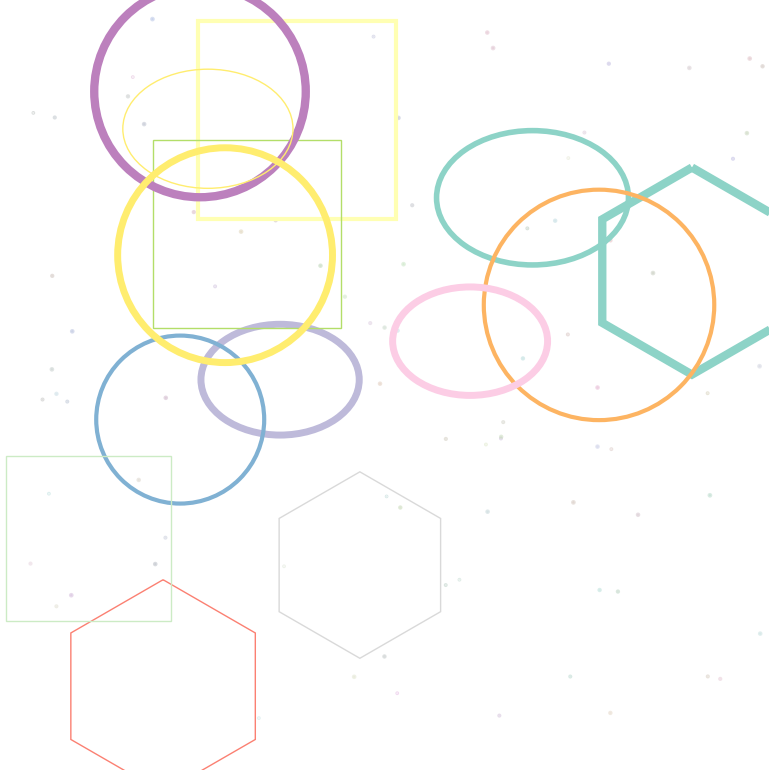[{"shape": "oval", "thickness": 2, "radius": 0.62, "center": [0.692, 0.743]}, {"shape": "hexagon", "thickness": 3, "radius": 0.67, "center": [0.899, 0.648]}, {"shape": "square", "thickness": 1.5, "radius": 0.64, "center": [0.386, 0.844]}, {"shape": "oval", "thickness": 2.5, "radius": 0.51, "center": [0.364, 0.507]}, {"shape": "hexagon", "thickness": 0.5, "radius": 0.69, "center": [0.212, 0.109]}, {"shape": "circle", "thickness": 1.5, "radius": 0.55, "center": [0.234, 0.455]}, {"shape": "circle", "thickness": 1.5, "radius": 0.75, "center": [0.778, 0.604]}, {"shape": "square", "thickness": 0.5, "radius": 0.61, "center": [0.321, 0.696]}, {"shape": "oval", "thickness": 2.5, "radius": 0.5, "center": [0.611, 0.557]}, {"shape": "hexagon", "thickness": 0.5, "radius": 0.61, "center": [0.467, 0.266]}, {"shape": "circle", "thickness": 3, "radius": 0.69, "center": [0.26, 0.881]}, {"shape": "square", "thickness": 0.5, "radius": 0.54, "center": [0.115, 0.301]}, {"shape": "oval", "thickness": 0.5, "radius": 0.55, "center": [0.27, 0.833]}, {"shape": "circle", "thickness": 2.5, "radius": 0.7, "center": [0.292, 0.669]}]